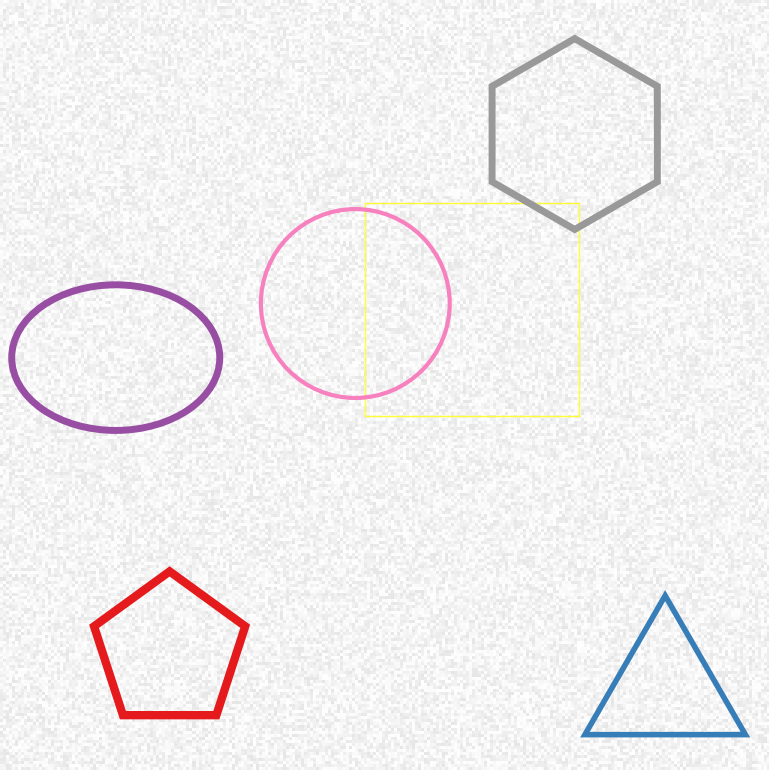[{"shape": "pentagon", "thickness": 3, "radius": 0.52, "center": [0.22, 0.155]}, {"shape": "triangle", "thickness": 2, "radius": 0.6, "center": [0.864, 0.106]}, {"shape": "oval", "thickness": 2.5, "radius": 0.68, "center": [0.15, 0.536]}, {"shape": "square", "thickness": 0.5, "radius": 0.69, "center": [0.613, 0.598]}, {"shape": "circle", "thickness": 1.5, "radius": 0.61, "center": [0.461, 0.606]}, {"shape": "hexagon", "thickness": 2.5, "radius": 0.62, "center": [0.746, 0.826]}]